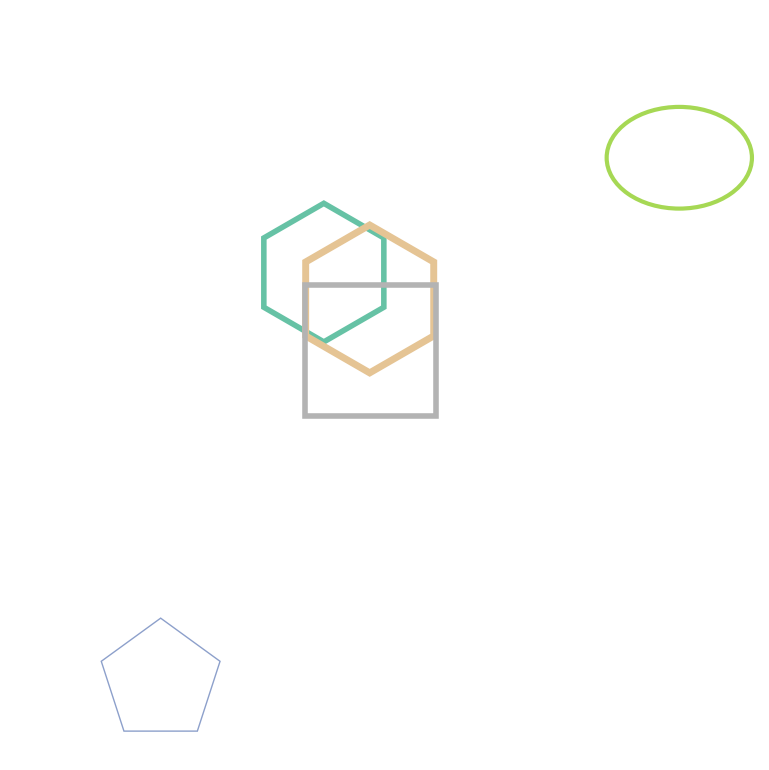[{"shape": "hexagon", "thickness": 2, "radius": 0.45, "center": [0.421, 0.646]}, {"shape": "pentagon", "thickness": 0.5, "radius": 0.41, "center": [0.209, 0.116]}, {"shape": "oval", "thickness": 1.5, "radius": 0.47, "center": [0.882, 0.795]}, {"shape": "hexagon", "thickness": 2.5, "radius": 0.48, "center": [0.48, 0.612]}, {"shape": "square", "thickness": 2, "radius": 0.43, "center": [0.481, 0.545]}]